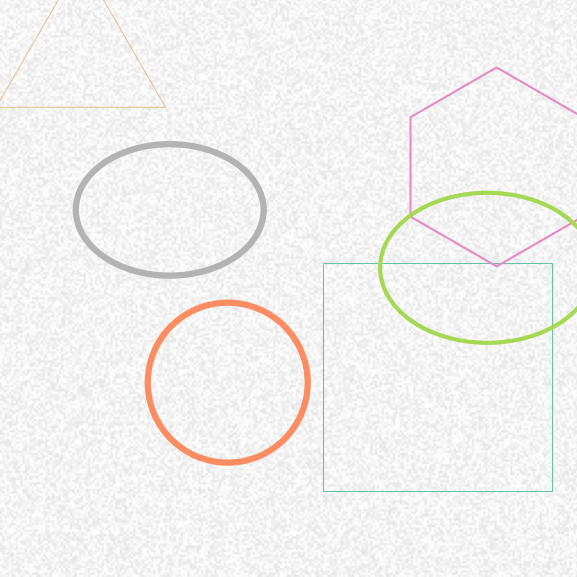[{"shape": "square", "thickness": 0.5, "radius": 0.99, "center": [0.757, 0.346]}, {"shape": "circle", "thickness": 3, "radius": 0.69, "center": [0.394, 0.337]}, {"shape": "hexagon", "thickness": 1, "radius": 0.86, "center": [0.86, 0.71]}, {"shape": "oval", "thickness": 2, "radius": 0.93, "center": [0.844, 0.535]}, {"shape": "triangle", "thickness": 0.5, "radius": 0.85, "center": [0.14, 0.898]}, {"shape": "oval", "thickness": 3, "radius": 0.81, "center": [0.294, 0.636]}]